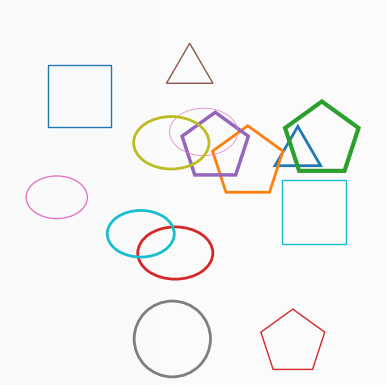[{"shape": "triangle", "thickness": 2, "radius": 0.34, "center": [0.769, 0.604]}, {"shape": "square", "thickness": 1, "radius": 0.4, "center": [0.205, 0.75]}, {"shape": "pentagon", "thickness": 2, "radius": 0.48, "center": [0.639, 0.578]}, {"shape": "pentagon", "thickness": 3, "radius": 0.5, "center": [0.831, 0.637]}, {"shape": "pentagon", "thickness": 1, "radius": 0.43, "center": [0.756, 0.111]}, {"shape": "oval", "thickness": 2, "radius": 0.48, "center": [0.452, 0.343]}, {"shape": "pentagon", "thickness": 2.5, "radius": 0.45, "center": [0.555, 0.618]}, {"shape": "triangle", "thickness": 1, "radius": 0.35, "center": [0.49, 0.818]}, {"shape": "oval", "thickness": 0.5, "radius": 0.44, "center": [0.525, 0.658]}, {"shape": "oval", "thickness": 1, "radius": 0.4, "center": [0.146, 0.488]}, {"shape": "circle", "thickness": 2, "radius": 0.49, "center": [0.445, 0.12]}, {"shape": "oval", "thickness": 2, "radius": 0.49, "center": [0.442, 0.629]}, {"shape": "square", "thickness": 1, "radius": 0.41, "center": [0.809, 0.45]}, {"shape": "oval", "thickness": 2, "radius": 0.43, "center": [0.363, 0.393]}]